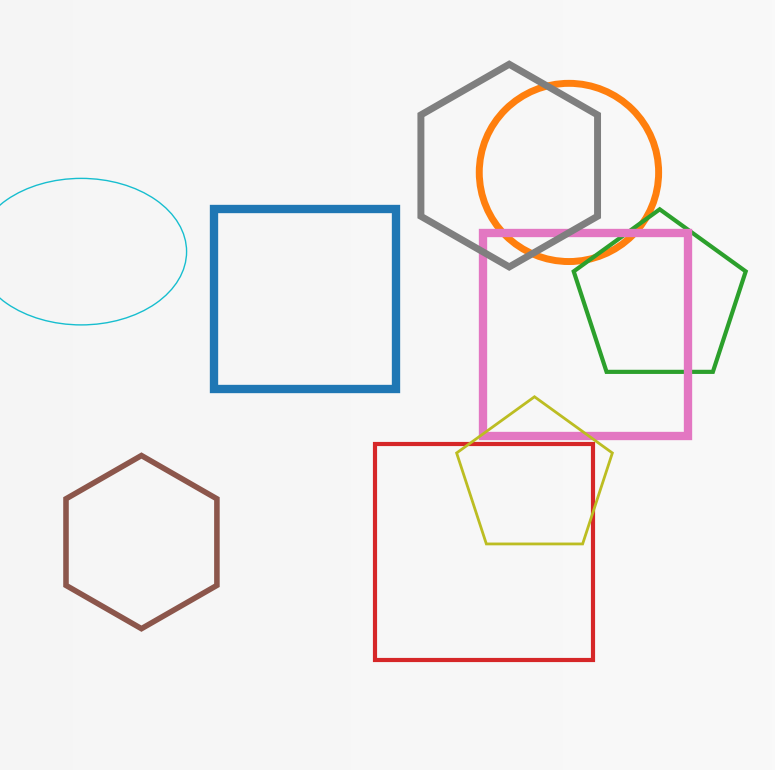[{"shape": "square", "thickness": 3, "radius": 0.59, "center": [0.393, 0.612]}, {"shape": "circle", "thickness": 2.5, "radius": 0.58, "center": [0.734, 0.776]}, {"shape": "pentagon", "thickness": 1.5, "radius": 0.58, "center": [0.851, 0.611]}, {"shape": "square", "thickness": 1.5, "radius": 0.7, "center": [0.624, 0.283]}, {"shape": "hexagon", "thickness": 2, "radius": 0.56, "center": [0.183, 0.296]}, {"shape": "square", "thickness": 3, "radius": 0.66, "center": [0.756, 0.566]}, {"shape": "hexagon", "thickness": 2.5, "radius": 0.66, "center": [0.657, 0.785]}, {"shape": "pentagon", "thickness": 1, "radius": 0.53, "center": [0.69, 0.379]}, {"shape": "oval", "thickness": 0.5, "radius": 0.68, "center": [0.105, 0.673]}]